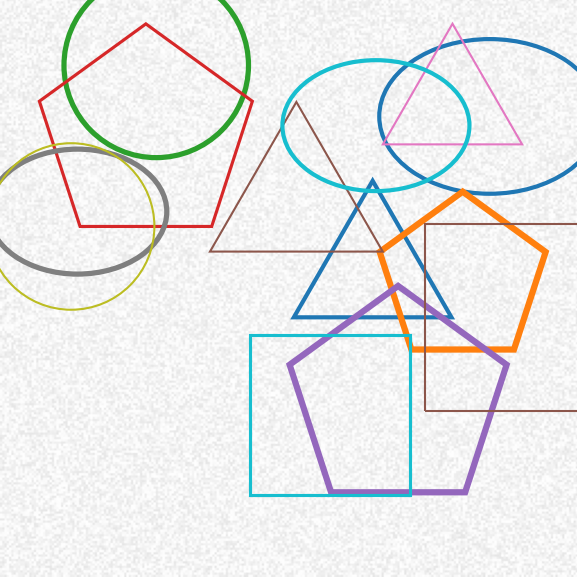[{"shape": "oval", "thickness": 2, "radius": 0.96, "center": [0.848, 0.798]}, {"shape": "triangle", "thickness": 2, "radius": 0.79, "center": [0.645, 0.528]}, {"shape": "pentagon", "thickness": 3, "radius": 0.76, "center": [0.801, 0.516]}, {"shape": "circle", "thickness": 2.5, "radius": 0.8, "center": [0.271, 0.886]}, {"shape": "pentagon", "thickness": 1.5, "radius": 0.97, "center": [0.253, 0.764]}, {"shape": "pentagon", "thickness": 3, "radius": 0.99, "center": [0.689, 0.306]}, {"shape": "square", "thickness": 1, "radius": 0.81, "center": [0.898, 0.449]}, {"shape": "triangle", "thickness": 1, "radius": 0.86, "center": [0.513, 0.65]}, {"shape": "triangle", "thickness": 1, "radius": 0.7, "center": [0.784, 0.819]}, {"shape": "oval", "thickness": 2.5, "radius": 0.77, "center": [0.134, 0.633]}, {"shape": "circle", "thickness": 1, "radius": 0.72, "center": [0.123, 0.607]}, {"shape": "square", "thickness": 1.5, "radius": 0.7, "center": [0.571, 0.28]}, {"shape": "oval", "thickness": 2, "radius": 0.81, "center": [0.651, 0.782]}]